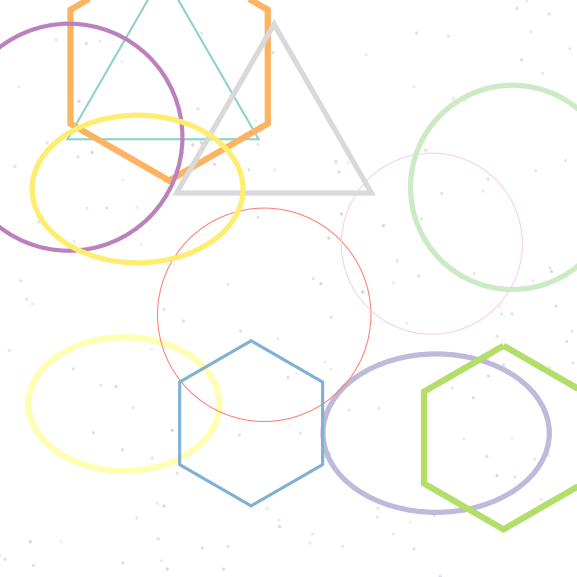[{"shape": "triangle", "thickness": 1, "radius": 0.96, "center": [0.282, 0.854]}, {"shape": "oval", "thickness": 3, "radius": 0.83, "center": [0.215, 0.299]}, {"shape": "oval", "thickness": 2.5, "radius": 0.98, "center": [0.755, 0.249]}, {"shape": "circle", "thickness": 0.5, "radius": 0.92, "center": [0.457, 0.454]}, {"shape": "hexagon", "thickness": 1.5, "radius": 0.71, "center": [0.435, 0.266]}, {"shape": "hexagon", "thickness": 3, "radius": 0.99, "center": [0.293, 0.884]}, {"shape": "hexagon", "thickness": 3, "radius": 0.8, "center": [0.872, 0.241]}, {"shape": "circle", "thickness": 0.5, "radius": 0.78, "center": [0.748, 0.577]}, {"shape": "triangle", "thickness": 2.5, "radius": 0.97, "center": [0.475, 0.762]}, {"shape": "circle", "thickness": 2, "radius": 0.98, "center": [0.119, 0.762]}, {"shape": "circle", "thickness": 2.5, "radius": 0.88, "center": [0.888, 0.675]}, {"shape": "oval", "thickness": 2.5, "radius": 0.91, "center": [0.238, 0.672]}]